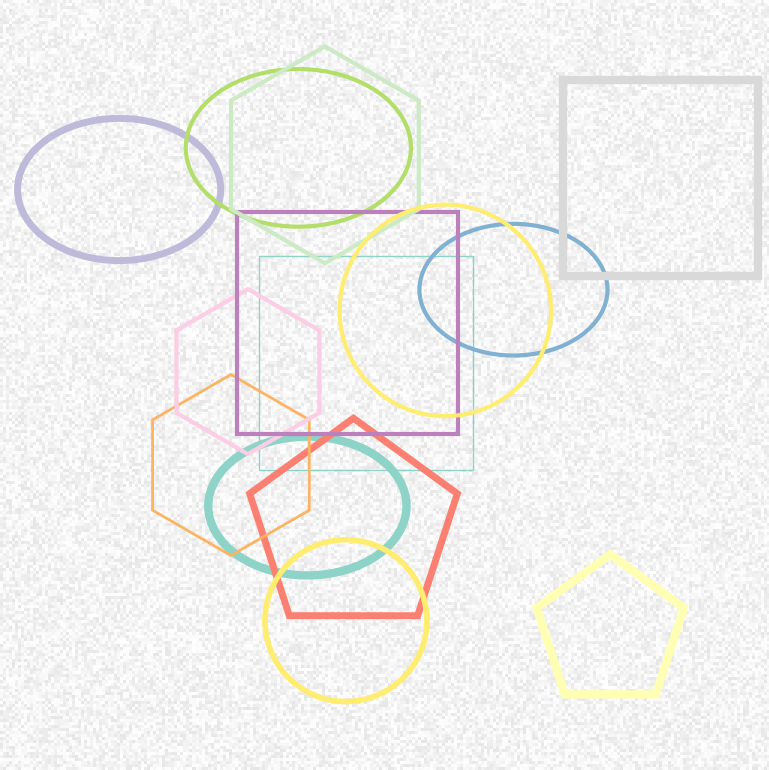[{"shape": "oval", "thickness": 3, "radius": 0.64, "center": [0.399, 0.343]}, {"shape": "square", "thickness": 0.5, "radius": 0.69, "center": [0.475, 0.529]}, {"shape": "pentagon", "thickness": 3, "radius": 0.5, "center": [0.793, 0.18]}, {"shape": "oval", "thickness": 2.5, "radius": 0.66, "center": [0.155, 0.754]}, {"shape": "pentagon", "thickness": 2.5, "radius": 0.71, "center": [0.459, 0.315]}, {"shape": "oval", "thickness": 1.5, "radius": 0.61, "center": [0.667, 0.624]}, {"shape": "hexagon", "thickness": 1, "radius": 0.59, "center": [0.3, 0.396]}, {"shape": "oval", "thickness": 1.5, "radius": 0.73, "center": [0.387, 0.808]}, {"shape": "hexagon", "thickness": 1.5, "radius": 0.54, "center": [0.322, 0.517]}, {"shape": "square", "thickness": 3, "radius": 0.64, "center": [0.858, 0.769]}, {"shape": "square", "thickness": 1.5, "radius": 0.72, "center": [0.452, 0.581]}, {"shape": "hexagon", "thickness": 1.5, "radius": 0.7, "center": [0.422, 0.799]}, {"shape": "circle", "thickness": 2, "radius": 0.53, "center": [0.449, 0.194]}, {"shape": "circle", "thickness": 1.5, "radius": 0.69, "center": [0.578, 0.597]}]